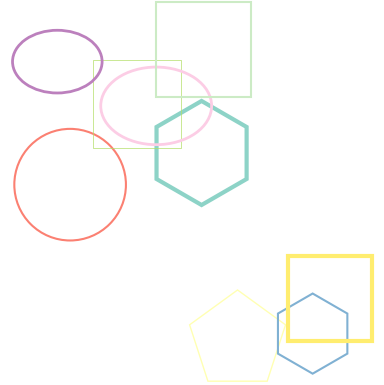[{"shape": "hexagon", "thickness": 3, "radius": 0.68, "center": [0.524, 0.603]}, {"shape": "pentagon", "thickness": 1, "radius": 0.65, "center": [0.617, 0.116]}, {"shape": "circle", "thickness": 1.5, "radius": 0.72, "center": [0.182, 0.52]}, {"shape": "hexagon", "thickness": 1.5, "radius": 0.52, "center": [0.812, 0.134]}, {"shape": "square", "thickness": 0.5, "radius": 0.57, "center": [0.357, 0.73]}, {"shape": "oval", "thickness": 2, "radius": 0.72, "center": [0.406, 0.725]}, {"shape": "oval", "thickness": 2, "radius": 0.58, "center": [0.149, 0.84]}, {"shape": "square", "thickness": 1.5, "radius": 0.62, "center": [0.528, 0.871]}, {"shape": "square", "thickness": 3, "radius": 0.55, "center": [0.857, 0.224]}]